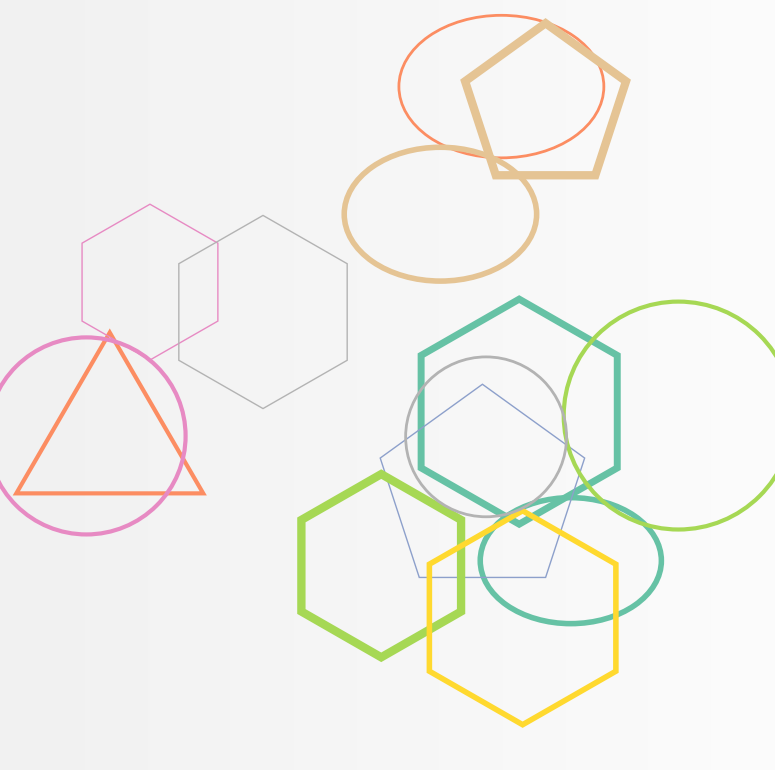[{"shape": "oval", "thickness": 2, "radius": 0.58, "center": [0.737, 0.272]}, {"shape": "hexagon", "thickness": 2.5, "radius": 0.73, "center": [0.67, 0.465]}, {"shape": "oval", "thickness": 1, "radius": 0.66, "center": [0.647, 0.888]}, {"shape": "triangle", "thickness": 1.5, "radius": 0.7, "center": [0.142, 0.429]}, {"shape": "pentagon", "thickness": 0.5, "radius": 0.69, "center": [0.622, 0.362]}, {"shape": "circle", "thickness": 1.5, "radius": 0.64, "center": [0.112, 0.434]}, {"shape": "hexagon", "thickness": 0.5, "radius": 0.51, "center": [0.194, 0.634]}, {"shape": "hexagon", "thickness": 3, "radius": 0.59, "center": [0.492, 0.265]}, {"shape": "circle", "thickness": 1.5, "radius": 0.74, "center": [0.875, 0.46]}, {"shape": "hexagon", "thickness": 2, "radius": 0.69, "center": [0.674, 0.198]}, {"shape": "pentagon", "thickness": 3, "radius": 0.55, "center": [0.704, 0.861]}, {"shape": "oval", "thickness": 2, "radius": 0.62, "center": [0.568, 0.722]}, {"shape": "hexagon", "thickness": 0.5, "radius": 0.63, "center": [0.339, 0.595]}, {"shape": "circle", "thickness": 1, "radius": 0.52, "center": [0.627, 0.433]}]